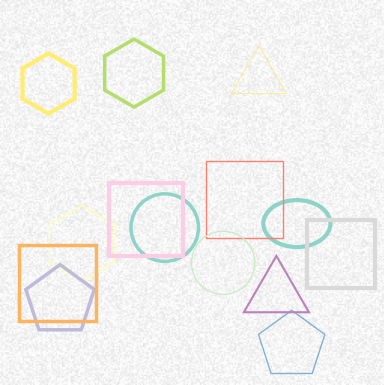[{"shape": "circle", "thickness": 2.5, "radius": 0.44, "center": [0.428, 0.409]}, {"shape": "oval", "thickness": 3, "radius": 0.44, "center": [0.771, 0.419]}, {"shape": "hexagon", "thickness": 1, "radius": 0.49, "center": [0.213, 0.368]}, {"shape": "pentagon", "thickness": 2.5, "radius": 0.47, "center": [0.156, 0.219]}, {"shape": "square", "thickness": 1, "radius": 0.5, "center": [0.636, 0.482]}, {"shape": "pentagon", "thickness": 1, "radius": 0.45, "center": [0.758, 0.103]}, {"shape": "square", "thickness": 2.5, "radius": 0.5, "center": [0.15, 0.265]}, {"shape": "hexagon", "thickness": 2.5, "radius": 0.44, "center": [0.348, 0.81]}, {"shape": "square", "thickness": 3, "radius": 0.48, "center": [0.379, 0.43]}, {"shape": "square", "thickness": 3, "radius": 0.44, "center": [0.886, 0.339]}, {"shape": "triangle", "thickness": 1.5, "radius": 0.49, "center": [0.718, 0.238]}, {"shape": "circle", "thickness": 1, "radius": 0.41, "center": [0.58, 0.317]}, {"shape": "triangle", "thickness": 0.5, "radius": 0.41, "center": [0.673, 0.798]}, {"shape": "hexagon", "thickness": 3, "radius": 0.39, "center": [0.126, 0.783]}]